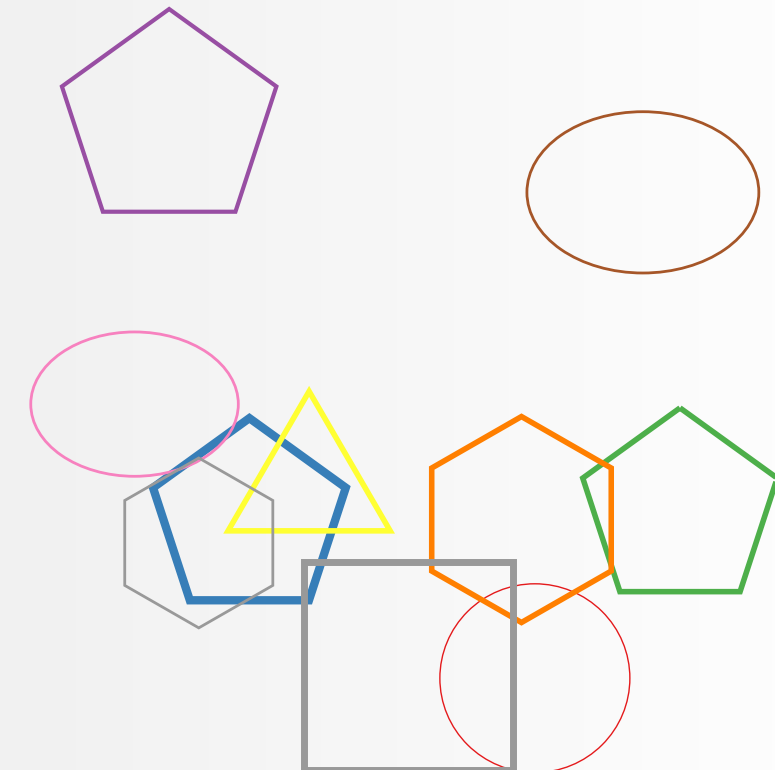[{"shape": "circle", "thickness": 0.5, "radius": 0.61, "center": [0.69, 0.119]}, {"shape": "pentagon", "thickness": 3, "radius": 0.65, "center": [0.322, 0.326]}, {"shape": "pentagon", "thickness": 2, "radius": 0.66, "center": [0.877, 0.338]}, {"shape": "pentagon", "thickness": 1.5, "radius": 0.73, "center": [0.218, 0.843]}, {"shape": "hexagon", "thickness": 2, "radius": 0.67, "center": [0.673, 0.325]}, {"shape": "triangle", "thickness": 2, "radius": 0.6, "center": [0.399, 0.371]}, {"shape": "oval", "thickness": 1, "radius": 0.75, "center": [0.83, 0.75]}, {"shape": "oval", "thickness": 1, "radius": 0.67, "center": [0.174, 0.475]}, {"shape": "hexagon", "thickness": 1, "radius": 0.55, "center": [0.256, 0.295]}, {"shape": "square", "thickness": 2.5, "radius": 0.67, "center": [0.527, 0.136]}]